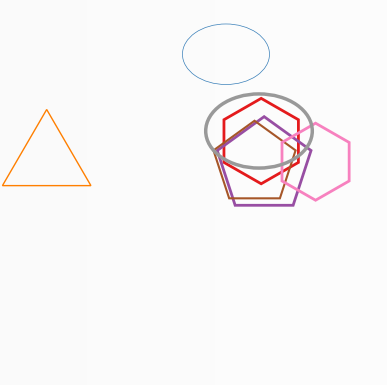[{"shape": "hexagon", "thickness": 2, "radius": 0.55, "center": [0.674, 0.634]}, {"shape": "oval", "thickness": 0.5, "radius": 0.56, "center": [0.583, 0.859]}, {"shape": "pentagon", "thickness": 2, "radius": 0.64, "center": [0.682, 0.57]}, {"shape": "triangle", "thickness": 1, "radius": 0.66, "center": [0.12, 0.584]}, {"shape": "pentagon", "thickness": 1.5, "radius": 0.56, "center": [0.657, 0.575]}, {"shape": "hexagon", "thickness": 2, "radius": 0.5, "center": [0.814, 0.58]}, {"shape": "oval", "thickness": 2.5, "radius": 0.69, "center": [0.668, 0.66]}]